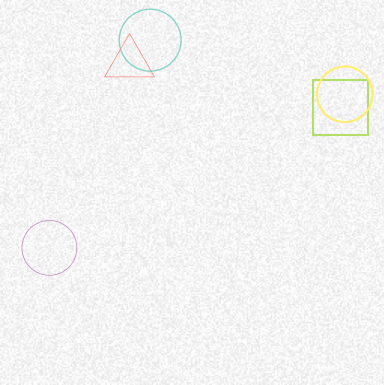[{"shape": "circle", "thickness": 1, "radius": 0.4, "center": [0.39, 0.896]}, {"shape": "triangle", "thickness": 0.5, "radius": 0.37, "center": [0.336, 0.838]}, {"shape": "square", "thickness": 1.5, "radius": 0.36, "center": [0.885, 0.721]}, {"shape": "circle", "thickness": 0.5, "radius": 0.36, "center": [0.128, 0.356]}, {"shape": "circle", "thickness": 1.5, "radius": 0.36, "center": [0.896, 0.755]}]